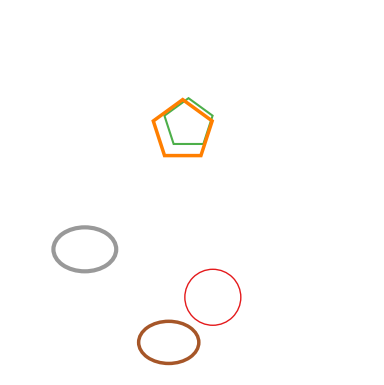[{"shape": "circle", "thickness": 1, "radius": 0.36, "center": [0.553, 0.228]}, {"shape": "pentagon", "thickness": 1.5, "radius": 0.33, "center": [0.49, 0.679]}, {"shape": "pentagon", "thickness": 2.5, "radius": 0.4, "center": [0.475, 0.661]}, {"shape": "oval", "thickness": 2.5, "radius": 0.39, "center": [0.438, 0.111]}, {"shape": "oval", "thickness": 3, "radius": 0.41, "center": [0.22, 0.352]}]